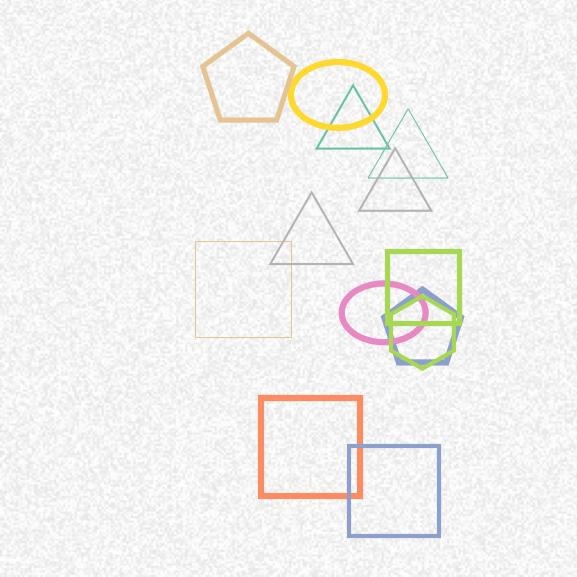[{"shape": "triangle", "thickness": 0.5, "radius": 0.4, "center": [0.707, 0.731]}, {"shape": "triangle", "thickness": 1, "radius": 0.37, "center": [0.611, 0.778]}, {"shape": "square", "thickness": 3, "radius": 0.43, "center": [0.538, 0.225]}, {"shape": "square", "thickness": 2, "radius": 0.39, "center": [0.682, 0.149]}, {"shape": "pentagon", "thickness": 3, "radius": 0.35, "center": [0.732, 0.428]}, {"shape": "oval", "thickness": 3, "radius": 0.36, "center": [0.664, 0.457]}, {"shape": "hexagon", "thickness": 2, "radius": 0.31, "center": [0.731, 0.424]}, {"shape": "square", "thickness": 2.5, "radius": 0.31, "center": [0.732, 0.502]}, {"shape": "oval", "thickness": 3, "radius": 0.41, "center": [0.585, 0.835]}, {"shape": "pentagon", "thickness": 2.5, "radius": 0.42, "center": [0.43, 0.858]}, {"shape": "square", "thickness": 0.5, "radius": 0.42, "center": [0.421, 0.499]}, {"shape": "triangle", "thickness": 1, "radius": 0.41, "center": [0.54, 0.583]}, {"shape": "triangle", "thickness": 1, "radius": 0.36, "center": [0.684, 0.67]}]